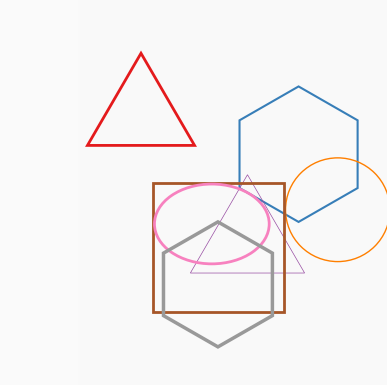[{"shape": "triangle", "thickness": 2, "radius": 0.8, "center": [0.364, 0.702]}, {"shape": "hexagon", "thickness": 1.5, "radius": 0.88, "center": [0.77, 0.6]}, {"shape": "triangle", "thickness": 0.5, "radius": 0.85, "center": [0.639, 0.376]}, {"shape": "circle", "thickness": 1, "radius": 0.67, "center": [0.872, 0.455]}, {"shape": "square", "thickness": 2, "radius": 0.84, "center": [0.564, 0.357]}, {"shape": "oval", "thickness": 2, "radius": 0.74, "center": [0.547, 0.418]}, {"shape": "hexagon", "thickness": 2.5, "radius": 0.81, "center": [0.562, 0.261]}]